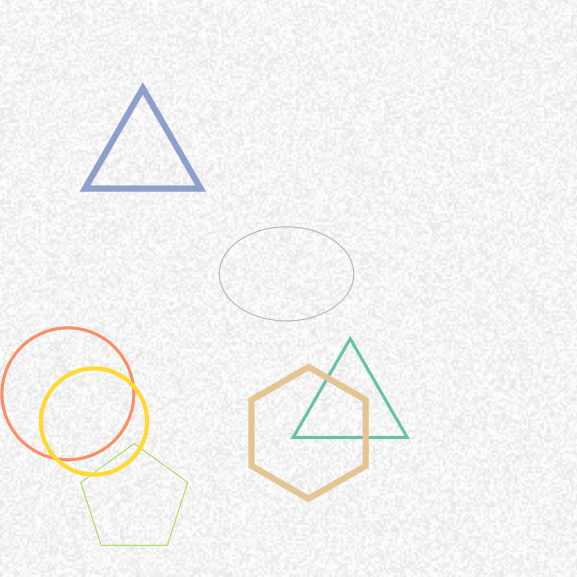[{"shape": "triangle", "thickness": 1.5, "radius": 0.57, "center": [0.606, 0.299]}, {"shape": "circle", "thickness": 1.5, "radius": 0.57, "center": [0.118, 0.317]}, {"shape": "triangle", "thickness": 3, "radius": 0.58, "center": [0.247, 0.73]}, {"shape": "pentagon", "thickness": 0.5, "radius": 0.49, "center": [0.232, 0.134]}, {"shape": "circle", "thickness": 2, "radius": 0.46, "center": [0.163, 0.269]}, {"shape": "hexagon", "thickness": 3, "radius": 0.57, "center": [0.534, 0.25]}, {"shape": "oval", "thickness": 0.5, "radius": 0.58, "center": [0.496, 0.525]}]